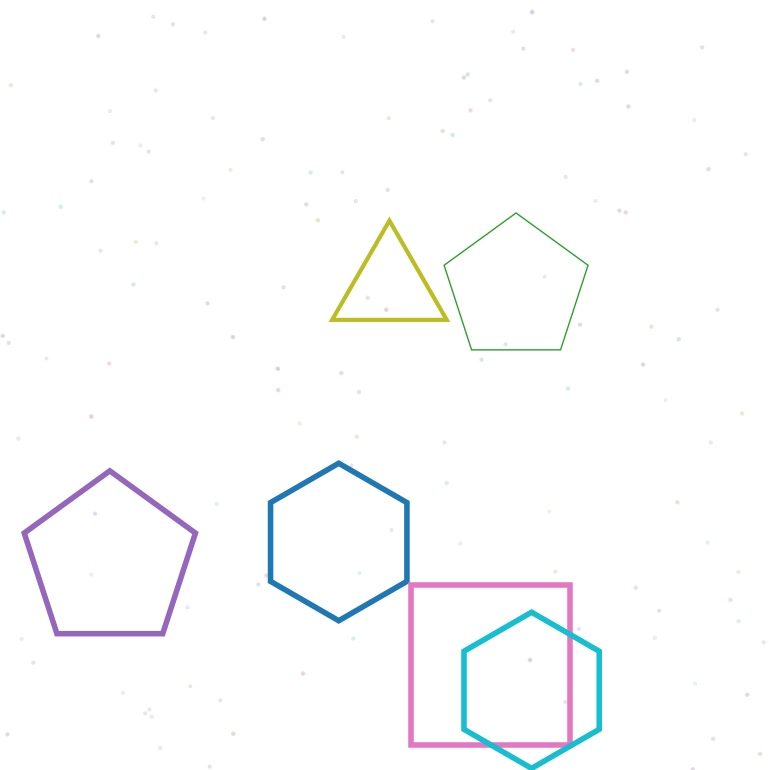[{"shape": "hexagon", "thickness": 2, "radius": 0.51, "center": [0.44, 0.296]}, {"shape": "pentagon", "thickness": 0.5, "radius": 0.49, "center": [0.67, 0.625]}, {"shape": "pentagon", "thickness": 2, "radius": 0.58, "center": [0.143, 0.272]}, {"shape": "square", "thickness": 2, "radius": 0.52, "center": [0.637, 0.137]}, {"shape": "triangle", "thickness": 1.5, "radius": 0.43, "center": [0.506, 0.628]}, {"shape": "hexagon", "thickness": 2, "radius": 0.51, "center": [0.69, 0.104]}]